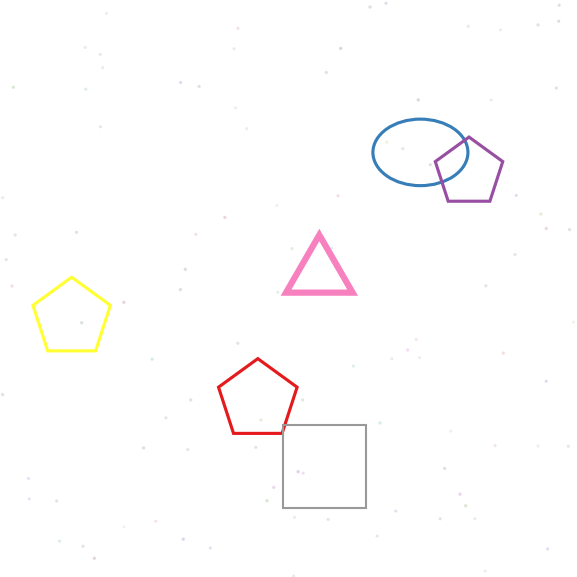[{"shape": "pentagon", "thickness": 1.5, "radius": 0.36, "center": [0.446, 0.307]}, {"shape": "oval", "thickness": 1.5, "radius": 0.41, "center": [0.728, 0.735]}, {"shape": "pentagon", "thickness": 1.5, "radius": 0.31, "center": [0.812, 0.7]}, {"shape": "pentagon", "thickness": 1.5, "radius": 0.35, "center": [0.124, 0.449]}, {"shape": "triangle", "thickness": 3, "radius": 0.33, "center": [0.553, 0.526]}, {"shape": "square", "thickness": 1, "radius": 0.36, "center": [0.561, 0.191]}]